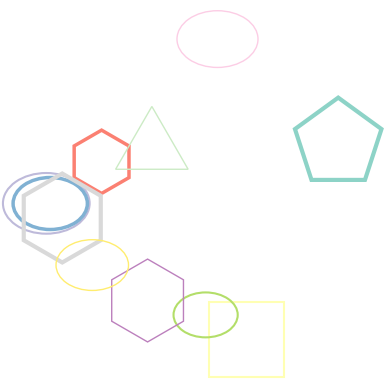[{"shape": "pentagon", "thickness": 3, "radius": 0.59, "center": [0.878, 0.628]}, {"shape": "square", "thickness": 1.5, "radius": 0.49, "center": [0.64, 0.119]}, {"shape": "oval", "thickness": 1.5, "radius": 0.56, "center": [0.12, 0.472]}, {"shape": "hexagon", "thickness": 2.5, "radius": 0.41, "center": [0.264, 0.58]}, {"shape": "oval", "thickness": 2.5, "radius": 0.48, "center": [0.13, 0.471]}, {"shape": "oval", "thickness": 1.5, "radius": 0.42, "center": [0.534, 0.182]}, {"shape": "oval", "thickness": 1, "radius": 0.53, "center": [0.565, 0.898]}, {"shape": "hexagon", "thickness": 3, "radius": 0.58, "center": [0.162, 0.434]}, {"shape": "hexagon", "thickness": 1, "radius": 0.54, "center": [0.383, 0.219]}, {"shape": "triangle", "thickness": 1, "radius": 0.54, "center": [0.394, 0.615]}, {"shape": "oval", "thickness": 1, "radius": 0.47, "center": [0.24, 0.311]}]